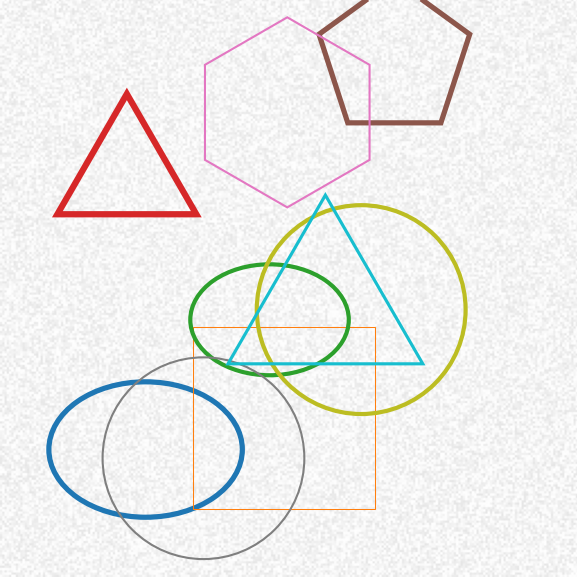[{"shape": "oval", "thickness": 2.5, "radius": 0.84, "center": [0.252, 0.221]}, {"shape": "square", "thickness": 0.5, "radius": 0.79, "center": [0.492, 0.276]}, {"shape": "oval", "thickness": 2, "radius": 0.69, "center": [0.467, 0.445]}, {"shape": "triangle", "thickness": 3, "radius": 0.69, "center": [0.22, 0.698]}, {"shape": "pentagon", "thickness": 2.5, "radius": 0.69, "center": [0.683, 0.897]}, {"shape": "hexagon", "thickness": 1, "radius": 0.82, "center": [0.497, 0.805]}, {"shape": "circle", "thickness": 1, "radius": 0.87, "center": [0.352, 0.206]}, {"shape": "circle", "thickness": 2, "radius": 0.9, "center": [0.625, 0.463]}, {"shape": "triangle", "thickness": 1.5, "radius": 0.97, "center": [0.563, 0.467]}]